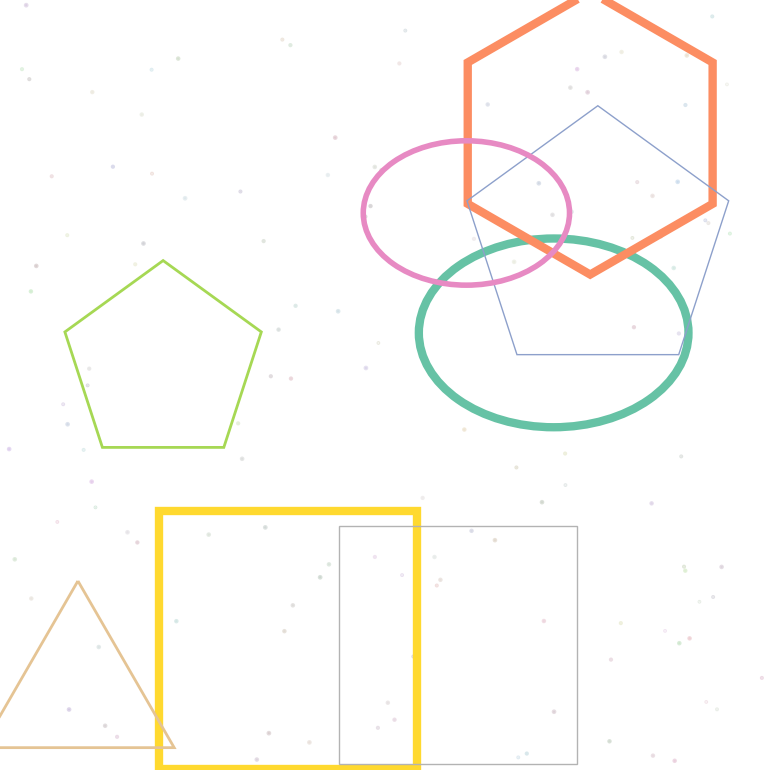[{"shape": "oval", "thickness": 3, "radius": 0.88, "center": [0.719, 0.568]}, {"shape": "hexagon", "thickness": 3, "radius": 0.92, "center": [0.766, 0.827]}, {"shape": "pentagon", "thickness": 0.5, "radius": 0.89, "center": [0.776, 0.684]}, {"shape": "oval", "thickness": 2, "radius": 0.67, "center": [0.606, 0.723]}, {"shape": "pentagon", "thickness": 1, "radius": 0.67, "center": [0.212, 0.527]}, {"shape": "square", "thickness": 3, "radius": 0.84, "center": [0.374, 0.168]}, {"shape": "triangle", "thickness": 1, "radius": 0.72, "center": [0.101, 0.101]}, {"shape": "square", "thickness": 0.5, "radius": 0.77, "center": [0.595, 0.162]}]